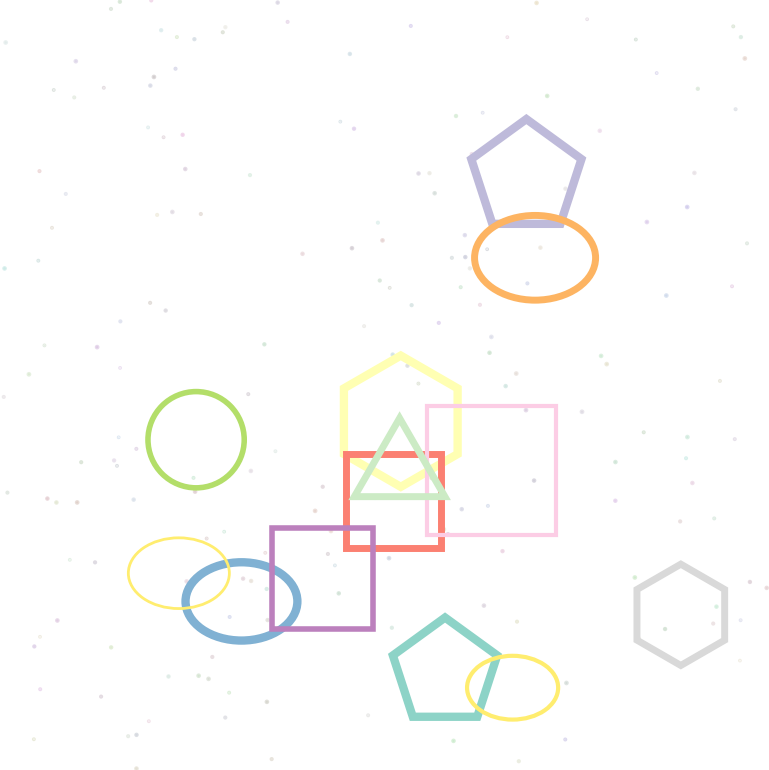[{"shape": "pentagon", "thickness": 3, "radius": 0.36, "center": [0.578, 0.127]}, {"shape": "hexagon", "thickness": 3, "radius": 0.43, "center": [0.52, 0.453]}, {"shape": "pentagon", "thickness": 3, "radius": 0.38, "center": [0.684, 0.77]}, {"shape": "square", "thickness": 2.5, "radius": 0.31, "center": [0.511, 0.35]}, {"shape": "oval", "thickness": 3, "radius": 0.36, "center": [0.314, 0.219]}, {"shape": "oval", "thickness": 2.5, "radius": 0.39, "center": [0.695, 0.665]}, {"shape": "circle", "thickness": 2, "radius": 0.31, "center": [0.255, 0.429]}, {"shape": "square", "thickness": 1.5, "radius": 0.42, "center": [0.638, 0.389]}, {"shape": "hexagon", "thickness": 2.5, "radius": 0.33, "center": [0.884, 0.202]}, {"shape": "square", "thickness": 2, "radius": 0.33, "center": [0.418, 0.249]}, {"shape": "triangle", "thickness": 2.5, "radius": 0.34, "center": [0.519, 0.389]}, {"shape": "oval", "thickness": 1.5, "radius": 0.3, "center": [0.666, 0.107]}, {"shape": "oval", "thickness": 1, "radius": 0.33, "center": [0.232, 0.256]}]